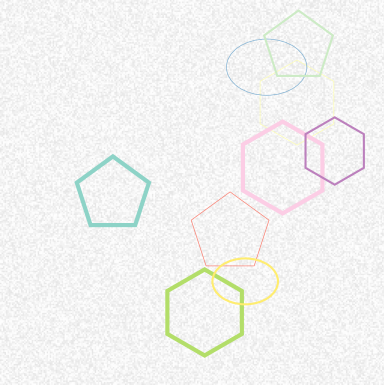[{"shape": "pentagon", "thickness": 3, "radius": 0.49, "center": [0.293, 0.495]}, {"shape": "hexagon", "thickness": 0.5, "radius": 0.55, "center": [0.771, 0.734]}, {"shape": "pentagon", "thickness": 0.5, "radius": 0.53, "center": [0.598, 0.395]}, {"shape": "oval", "thickness": 0.5, "radius": 0.52, "center": [0.693, 0.826]}, {"shape": "hexagon", "thickness": 3, "radius": 0.56, "center": [0.531, 0.188]}, {"shape": "hexagon", "thickness": 3, "radius": 0.6, "center": [0.734, 0.565]}, {"shape": "hexagon", "thickness": 1.5, "radius": 0.44, "center": [0.869, 0.608]}, {"shape": "pentagon", "thickness": 1.5, "radius": 0.47, "center": [0.775, 0.879]}, {"shape": "oval", "thickness": 1.5, "radius": 0.43, "center": [0.637, 0.269]}]